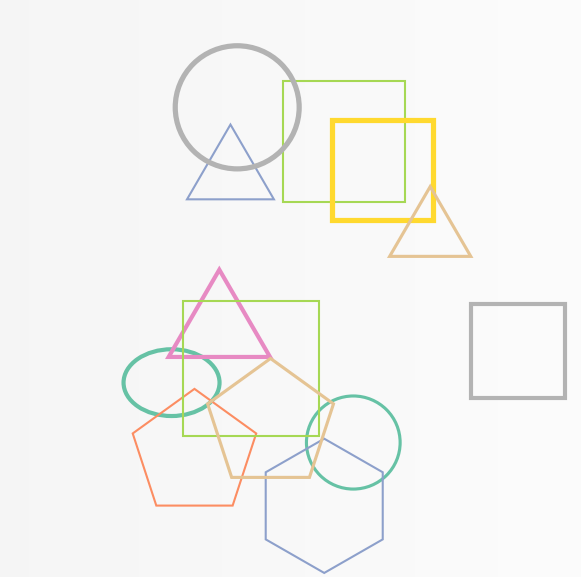[{"shape": "oval", "thickness": 2, "radius": 0.41, "center": [0.295, 0.337]}, {"shape": "circle", "thickness": 1.5, "radius": 0.4, "center": [0.608, 0.233]}, {"shape": "pentagon", "thickness": 1, "radius": 0.56, "center": [0.335, 0.214]}, {"shape": "hexagon", "thickness": 1, "radius": 0.58, "center": [0.558, 0.123]}, {"shape": "triangle", "thickness": 1, "radius": 0.43, "center": [0.396, 0.697]}, {"shape": "triangle", "thickness": 2, "radius": 0.5, "center": [0.377, 0.431]}, {"shape": "square", "thickness": 1, "radius": 0.52, "center": [0.592, 0.754]}, {"shape": "square", "thickness": 1, "radius": 0.58, "center": [0.432, 0.362]}, {"shape": "square", "thickness": 2.5, "radius": 0.43, "center": [0.659, 0.705]}, {"shape": "pentagon", "thickness": 1.5, "radius": 0.57, "center": [0.465, 0.265]}, {"shape": "triangle", "thickness": 1.5, "radius": 0.4, "center": [0.74, 0.595]}, {"shape": "circle", "thickness": 2.5, "radius": 0.53, "center": [0.408, 0.813]}, {"shape": "square", "thickness": 2, "radius": 0.4, "center": [0.891, 0.391]}]